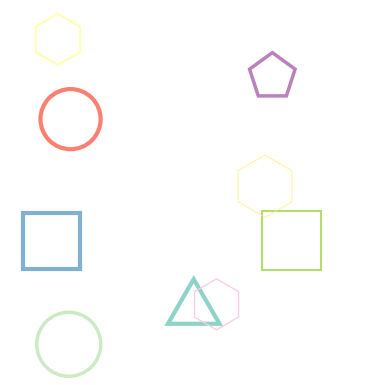[{"shape": "triangle", "thickness": 3, "radius": 0.39, "center": [0.503, 0.198]}, {"shape": "hexagon", "thickness": 1.5, "radius": 0.33, "center": [0.15, 0.898]}, {"shape": "circle", "thickness": 3, "radius": 0.39, "center": [0.183, 0.691]}, {"shape": "square", "thickness": 3, "radius": 0.37, "center": [0.133, 0.374]}, {"shape": "square", "thickness": 1.5, "radius": 0.38, "center": [0.756, 0.374]}, {"shape": "hexagon", "thickness": 1, "radius": 0.33, "center": [0.562, 0.209]}, {"shape": "pentagon", "thickness": 2.5, "radius": 0.31, "center": [0.707, 0.801]}, {"shape": "circle", "thickness": 2.5, "radius": 0.42, "center": [0.179, 0.106]}, {"shape": "hexagon", "thickness": 0.5, "radius": 0.4, "center": [0.688, 0.516]}]